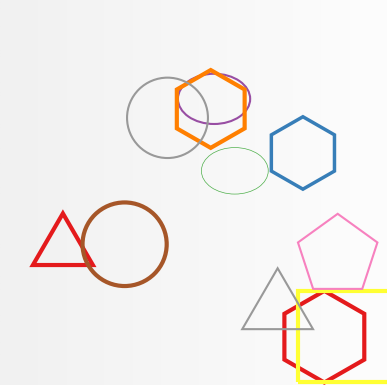[{"shape": "triangle", "thickness": 3, "radius": 0.45, "center": [0.162, 0.356]}, {"shape": "hexagon", "thickness": 3, "radius": 0.6, "center": [0.837, 0.125]}, {"shape": "hexagon", "thickness": 2.5, "radius": 0.47, "center": [0.782, 0.603]}, {"shape": "oval", "thickness": 0.5, "radius": 0.43, "center": [0.606, 0.556]}, {"shape": "oval", "thickness": 1.5, "radius": 0.47, "center": [0.552, 0.743]}, {"shape": "hexagon", "thickness": 3, "radius": 0.51, "center": [0.544, 0.717]}, {"shape": "square", "thickness": 3, "radius": 0.59, "center": [0.886, 0.126]}, {"shape": "circle", "thickness": 3, "radius": 0.54, "center": [0.322, 0.366]}, {"shape": "pentagon", "thickness": 1.5, "radius": 0.54, "center": [0.871, 0.337]}, {"shape": "circle", "thickness": 1.5, "radius": 0.52, "center": [0.432, 0.694]}, {"shape": "triangle", "thickness": 1.5, "radius": 0.53, "center": [0.716, 0.198]}]